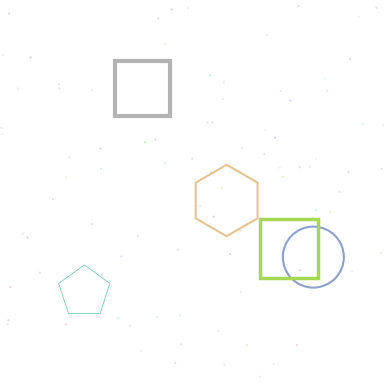[{"shape": "pentagon", "thickness": 0.5, "radius": 0.35, "center": [0.219, 0.242]}, {"shape": "circle", "thickness": 1.5, "radius": 0.4, "center": [0.814, 0.332]}, {"shape": "square", "thickness": 2.5, "radius": 0.38, "center": [0.751, 0.355]}, {"shape": "hexagon", "thickness": 1.5, "radius": 0.46, "center": [0.589, 0.479]}, {"shape": "square", "thickness": 3, "radius": 0.35, "center": [0.37, 0.77]}]